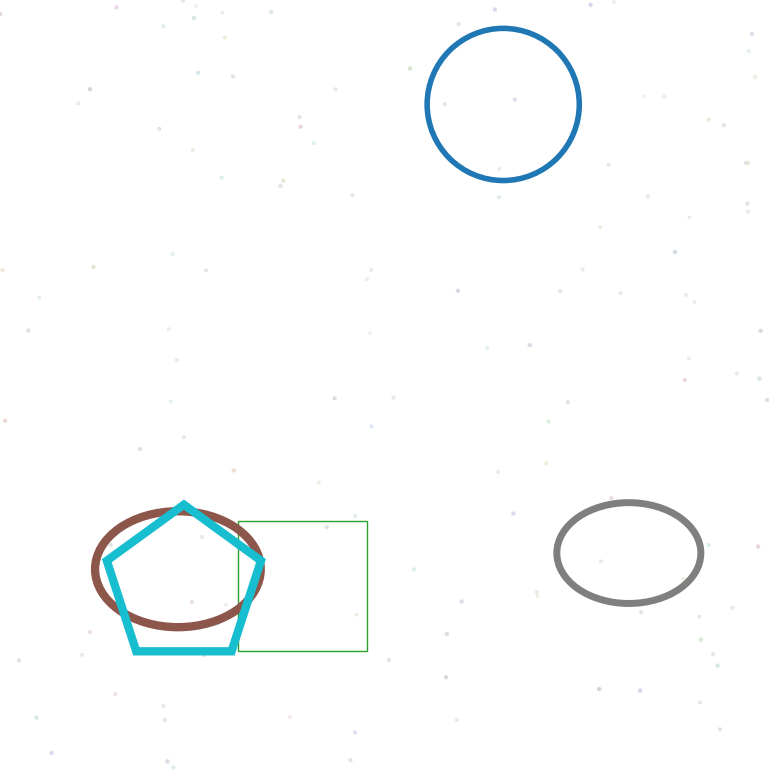[{"shape": "circle", "thickness": 2, "radius": 0.49, "center": [0.654, 0.864]}, {"shape": "square", "thickness": 0.5, "radius": 0.42, "center": [0.393, 0.239]}, {"shape": "oval", "thickness": 3, "radius": 0.54, "center": [0.231, 0.261]}, {"shape": "oval", "thickness": 2.5, "radius": 0.47, "center": [0.817, 0.282]}, {"shape": "pentagon", "thickness": 3, "radius": 0.53, "center": [0.239, 0.239]}]